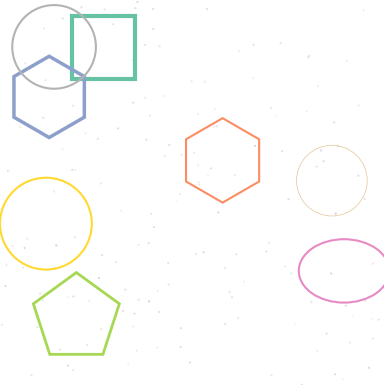[{"shape": "square", "thickness": 3, "radius": 0.41, "center": [0.27, 0.877]}, {"shape": "hexagon", "thickness": 1.5, "radius": 0.55, "center": [0.578, 0.583]}, {"shape": "hexagon", "thickness": 2.5, "radius": 0.53, "center": [0.128, 0.748]}, {"shape": "oval", "thickness": 1.5, "radius": 0.59, "center": [0.894, 0.296]}, {"shape": "pentagon", "thickness": 2, "radius": 0.59, "center": [0.198, 0.175]}, {"shape": "circle", "thickness": 1.5, "radius": 0.6, "center": [0.119, 0.419]}, {"shape": "circle", "thickness": 0.5, "radius": 0.46, "center": [0.862, 0.531]}, {"shape": "circle", "thickness": 1.5, "radius": 0.54, "center": [0.14, 0.878]}]